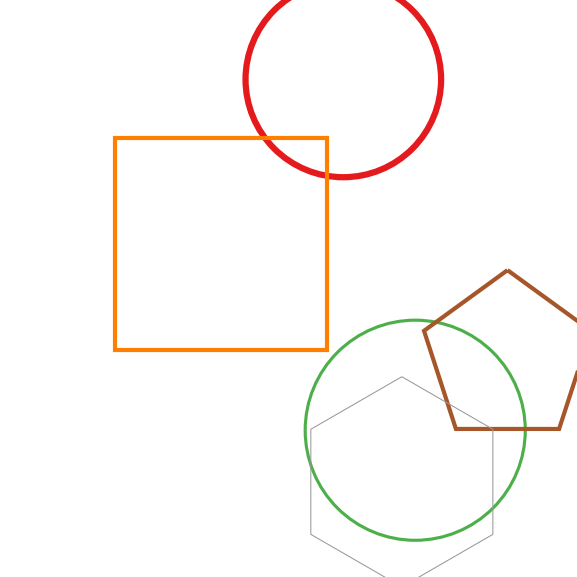[{"shape": "circle", "thickness": 3, "radius": 0.85, "center": [0.595, 0.862]}, {"shape": "circle", "thickness": 1.5, "radius": 0.95, "center": [0.719, 0.254]}, {"shape": "square", "thickness": 2, "radius": 0.92, "center": [0.383, 0.577]}, {"shape": "pentagon", "thickness": 2, "radius": 0.76, "center": [0.879, 0.379]}, {"shape": "hexagon", "thickness": 0.5, "radius": 0.91, "center": [0.696, 0.165]}]